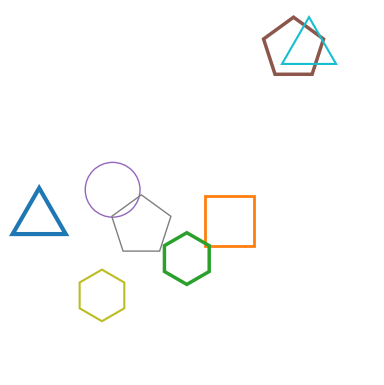[{"shape": "triangle", "thickness": 3, "radius": 0.4, "center": [0.102, 0.432]}, {"shape": "square", "thickness": 2, "radius": 0.32, "center": [0.596, 0.426]}, {"shape": "hexagon", "thickness": 2.5, "radius": 0.34, "center": [0.485, 0.328]}, {"shape": "circle", "thickness": 1, "radius": 0.36, "center": [0.293, 0.507]}, {"shape": "pentagon", "thickness": 2.5, "radius": 0.41, "center": [0.762, 0.873]}, {"shape": "pentagon", "thickness": 1, "radius": 0.4, "center": [0.367, 0.413]}, {"shape": "hexagon", "thickness": 1.5, "radius": 0.33, "center": [0.265, 0.233]}, {"shape": "triangle", "thickness": 1.5, "radius": 0.41, "center": [0.803, 0.874]}]